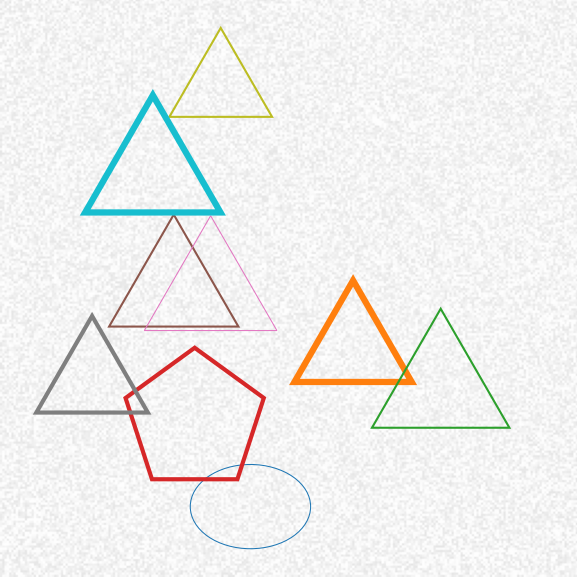[{"shape": "oval", "thickness": 0.5, "radius": 0.52, "center": [0.434, 0.122]}, {"shape": "triangle", "thickness": 3, "radius": 0.59, "center": [0.611, 0.396]}, {"shape": "triangle", "thickness": 1, "radius": 0.69, "center": [0.763, 0.327]}, {"shape": "pentagon", "thickness": 2, "radius": 0.63, "center": [0.337, 0.271]}, {"shape": "triangle", "thickness": 1, "radius": 0.65, "center": [0.301, 0.498]}, {"shape": "triangle", "thickness": 0.5, "radius": 0.66, "center": [0.365, 0.493]}, {"shape": "triangle", "thickness": 2, "radius": 0.56, "center": [0.159, 0.341]}, {"shape": "triangle", "thickness": 1, "radius": 0.51, "center": [0.382, 0.848]}, {"shape": "triangle", "thickness": 3, "radius": 0.68, "center": [0.265, 0.699]}]